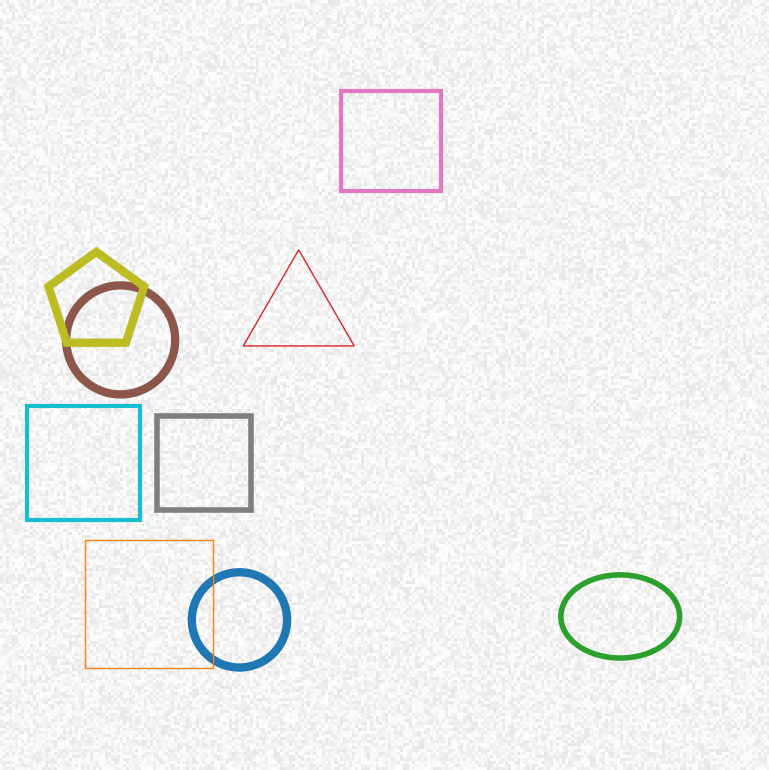[{"shape": "circle", "thickness": 3, "radius": 0.31, "center": [0.311, 0.195]}, {"shape": "square", "thickness": 0.5, "radius": 0.42, "center": [0.193, 0.216]}, {"shape": "oval", "thickness": 2, "radius": 0.39, "center": [0.805, 0.199]}, {"shape": "triangle", "thickness": 0.5, "radius": 0.42, "center": [0.388, 0.592]}, {"shape": "circle", "thickness": 3, "radius": 0.35, "center": [0.157, 0.559]}, {"shape": "square", "thickness": 1.5, "radius": 0.32, "center": [0.508, 0.817]}, {"shape": "square", "thickness": 2, "radius": 0.31, "center": [0.265, 0.399]}, {"shape": "pentagon", "thickness": 3, "radius": 0.33, "center": [0.125, 0.608]}, {"shape": "square", "thickness": 1.5, "radius": 0.37, "center": [0.108, 0.399]}]